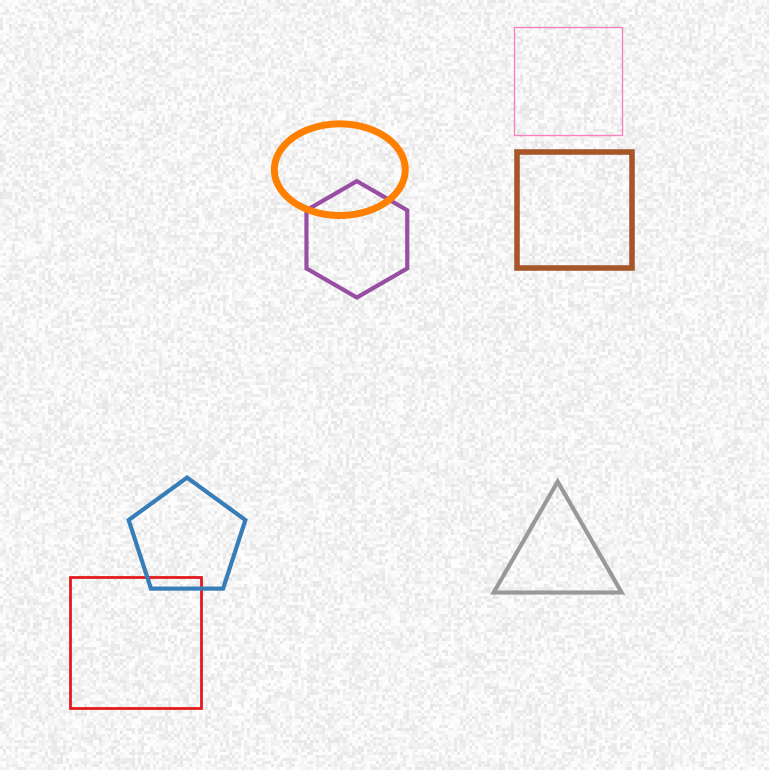[{"shape": "square", "thickness": 1, "radius": 0.42, "center": [0.176, 0.166]}, {"shape": "pentagon", "thickness": 1.5, "radius": 0.4, "center": [0.243, 0.3]}, {"shape": "hexagon", "thickness": 1.5, "radius": 0.38, "center": [0.463, 0.689]}, {"shape": "oval", "thickness": 2.5, "radius": 0.43, "center": [0.441, 0.78]}, {"shape": "square", "thickness": 2, "radius": 0.38, "center": [0.746, 0.727]}, {"shape": "square", "thickness": 0.5, "radius": 0.35, "center": [0.738, 0.894]}, {"shape": "triangle", "thickness": 1.5, "radius": 0.48, "center": [0.724, 0.278]}]